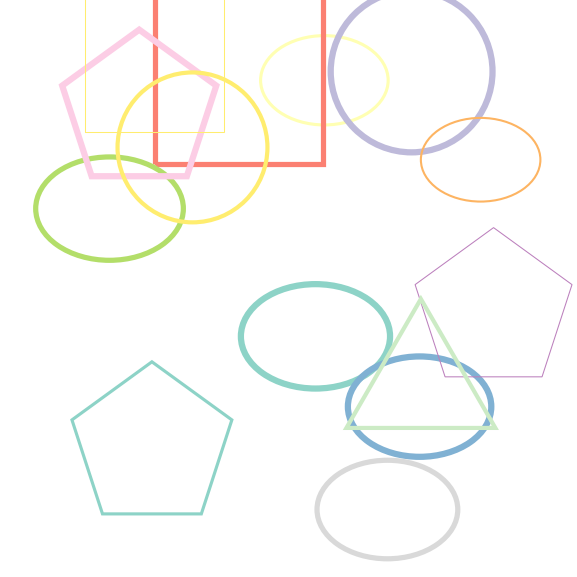[{"shape": "pentagon", "thickness": 1.5, "radius": 0.73, "center": [0.263, 0.227]}, {"shape": "oval", "thickness": 3, "radius": 0.65, "center": [0.546, 0.417]}, {"shape": "oval", "thickness": 1.5, "radius": 0.55, "center": [0.562, 0.86]}, {"shape": "circle", "thickness": 3, "radius": 0.7, "center": [0.713, 0.875]}, {"shape": "square", "thickness": 2.5, "radius": 0.72, "center": [0.414, 0.86]}, {"shape": "oval", "thickness": 3, "radius": 0.62, "center": [0.727, 0.295]}, {"shape": "oval", "thickness": 1, "radius": 0.52, "center": [0.832, 0.723]}, {"shape": "oval", "thickness": 2.5, "radius": 0.64, "center": [0.19, 0.638]}, {"shape": "pentagon", "thickness": 3, "radius": 0.7, "center": [0.241, 0.807]}, {"shape": "oval", "thickness": 2.5, "radius": 0.61, "center": [0.671, 0.117]}, {"shape": "pentagon", "thickness": 0.5, "radius": 0.71, "center": [0.855, 0.462]}, {"shape": "triangle", "thickness": 2, "radius": 0.74, "center": [0.729, 0.333]}, {"shape": "circle", "thickness": 2, "radius": 0.65, "center": [0.333, 0.744]}, {"shape": "square", "thickness": 0.5, "radius": 0.6, "center": [0.268, 0.89]}]